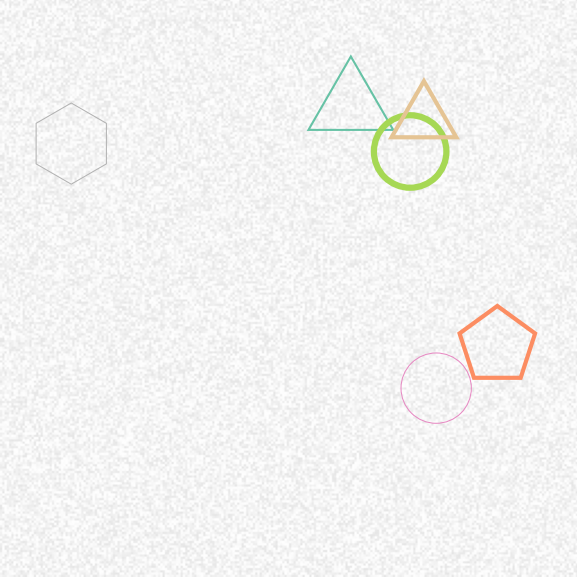[{"shape": "triangle", "thickness": 1, "radius": 0.42, "center": [0.608, 0.817]}, {"shape": "pentagon", "thickness": 2, "radius": 0.34, "center": [0.861, 0.401]}, {"shape": "circle", "thickness": 0.5, "radius": 0.3, "center": [0.755, 0.327]}, {"shape": "circle", "thickness": 3, "radius": 0.31, "center": [0.71, 0.737]}, {"shape": "triangle", "thickness": 2, "radius": 0.32, "center": [0.734, 0.794]}, {"shape": "hexagon", "thickness": 0.5, "radius": 0.35, "center": [0.123, 0.75]}]